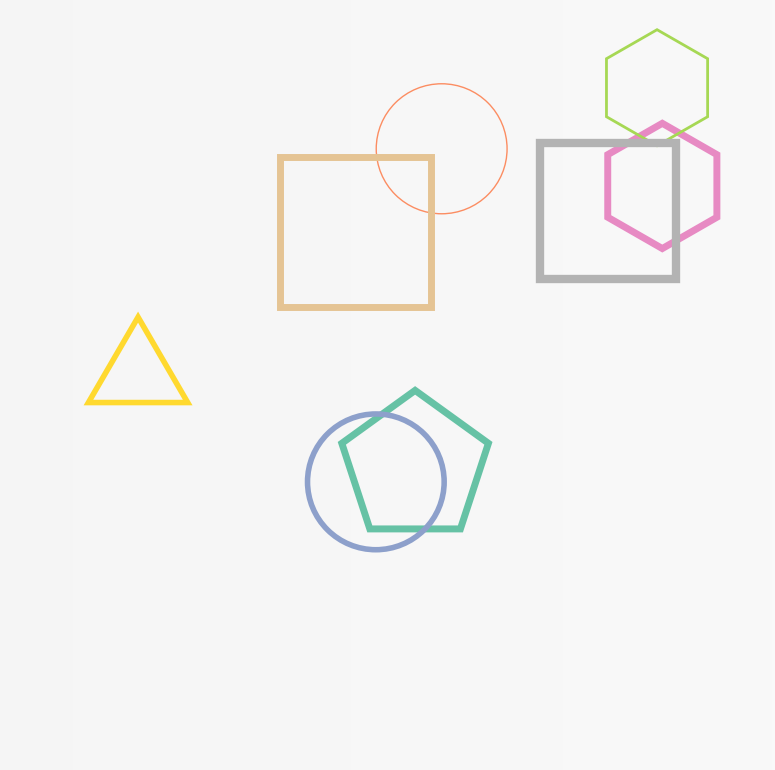[{"shape": "pentagon", "thickness": 2.5, "radius": 0.5, "center": [0.536, 0.394]}, {"shape": "circle", "thickness": 0.5, "radius": 0.42, "center": [0.57, 0.807]}, {"shape": "circle", "thickness": 2, "radius": 0.44, "center": [0.485, 0.374]}, {"shape": "hexagon", "thickness": 2.5, "radius": 0.41, "center": [0.855, 0.759]}, {"shape": "hexagon", "thickness": 1, "radius": 0.38, "center": [0.848, 0.886]}, {"shape": "triangle", "thickness": 2, "radius": 0.37, "center": [0.178, 0.514]}, {"shape": "square", "thickness": 2.5, "radius": 0.49, "center": [0.458, 0.699]}, {"shape": "square", "thickness": 3, "radius": 0.44, "center": [0.784, 0.726]}]